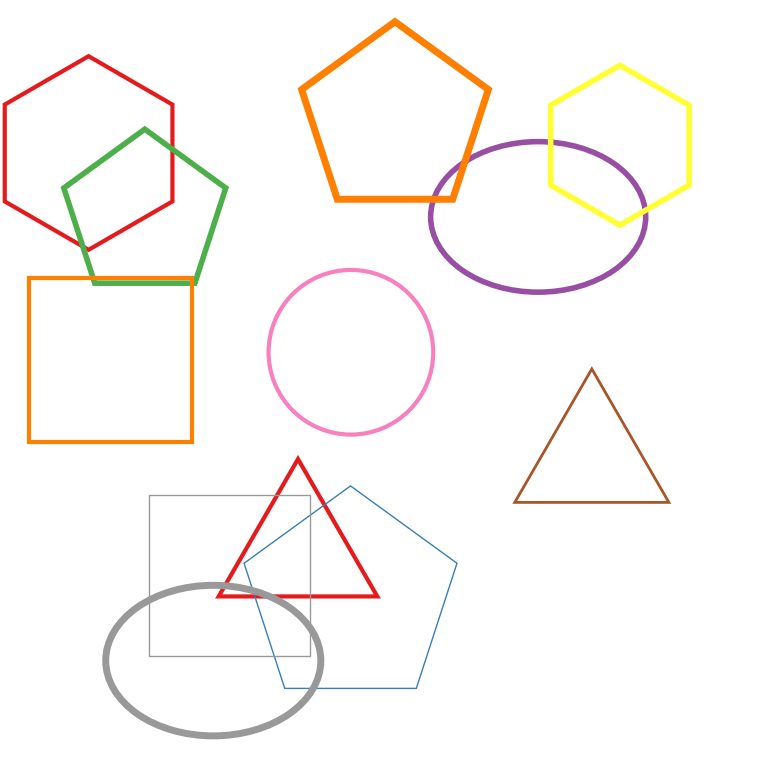[{"shape": "hexagon", "thickness": 1.5, "radius": 0.63, "center": [0.115, 0.801]}, {"shape": "triangle", "thickness": 1.5, "radius": 0.59, "center": [0.387, 0.285]}, {"shape": "pentagon", "thickness": 0.5, "radius": 0.73, "center": [0.455, 0.224]}, {"shape": "pentagon", "thickness": 2, "radius": 0.55, "center": [0.188, 0.722]}, {"shape": "oval", "thickness": 2, "radius": 0.7, "center": [0.699, 0.718]}, {"shape": "square", "thickness": 1.5, "radius": 0.53, "center": [0.143, 0.532]}, {"shape": "pentagon", "thickness": 2.5, "radius": 0.64, "center": [0.513, 0.844]}, {"shape": "hexagon", "thickness": 2, "radius": 0.52, "center": [0.805, 0.811]}, {"shape": "triangle", "thickness": 1, "radius": 0.58, "center": [0.769, 0.405]}, {"shape": "circle", "thickness": 1.5, "radius": 0.53, "center": [0.456, 0.543]}, {"shape": "square", "thickness": 0.5, "radius": 0.52, "center": [0.298, 0.252]}, {"shape": "oval", "thickness": 2.5, "radius": 0.7, "center": [0.277, 0.142]}]